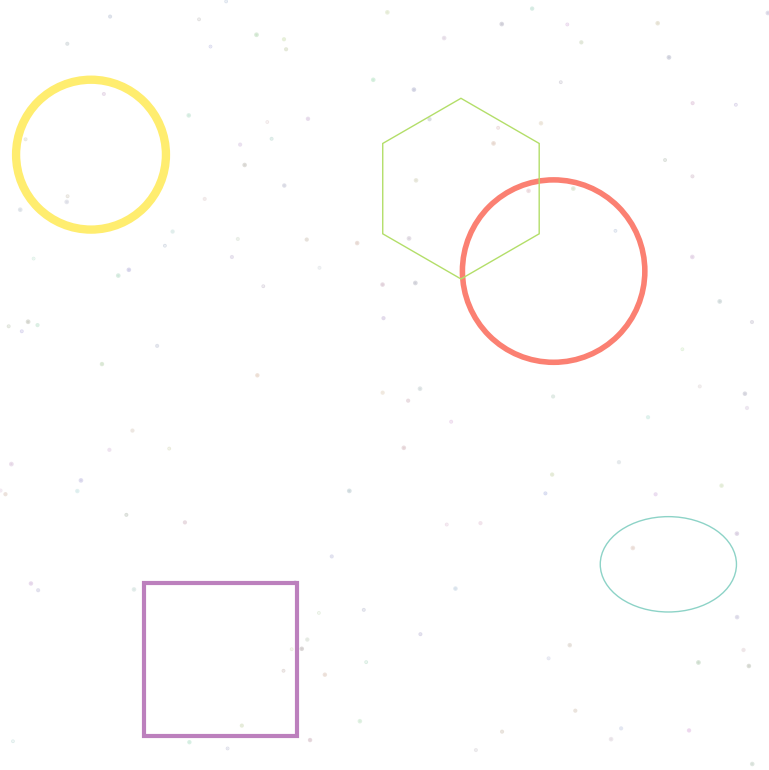[{"shape": "oval", "thickness": 0.5, "radius": 0.44, "center": [0.868, 0.267]}, {"shape": "circle", "thickness": 2, "radius": 0.59, "center": [0.719, 0.648]}, {"shape": "hexagon", "thickness": 0.5, "radius": 0.59, "center": [0.599, 0.755]}, {"shape": "square", "thickness": 1.5, "radius": 0.5, "center": [0.286, 0.144]}, {"shape": "circle", "thickness": 3, "radius": 0.49, "center": [0.118, 0.799]}]